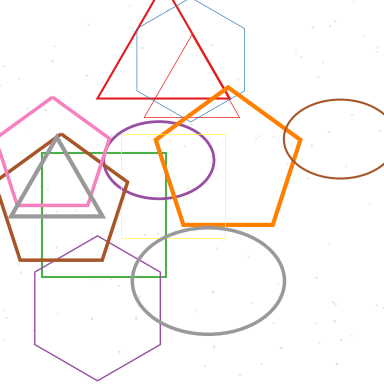[{"shape": "triangle", "thickness": 0.5, "radius": 0.72, "center": [0.498, 0.766]}, {"shape": "triangle", "thickness": 1.5, "radius": 0.99, "center": [0.425, 0.843]}, {"shape": "hexagon", "thickness": 0.5, "radius": 0.81, "center": [0.496, 0.845]}, {"shape": "square", "thickness": 1.5, "radius": 0.8, "center": [0.269, 0.442]}, {"shape": "oval", "thickness": 2, "radius": 0.72, "center": [0.413, 0.584]}, {"shape": "hexagon", "thickness": 1, "radius": 0.94, "center": [0.253, 0.199]}, {"shape": "pentagon", "thickness": 3, "radius": 0.99, "center": [0.592, 0.576]}, {"shape": "square", "thickness": 0.5, "radius": 0.67, "center": [0.45, 0.516]}, {"shape": "oval", "thickness": 1.5, "radius": 0.73, "center": [0.884, 0.639]}, {"shape": "pentagon", "thickness": 2.5, "radius": 0.91, "center": [0.159, 0.471]}, {"shape": "pentagon", "thickness": 2.5, "radius": 0.78, "center": [0.136, 0.592]}, {"shape": "triangle", "thickness": 3, "radius": 0.69, "center": [0.147, 0.506]}, {"shape": "oval", "thickness": 2.5, "radius": 0.99, "center": [0.541, 0.27]}]